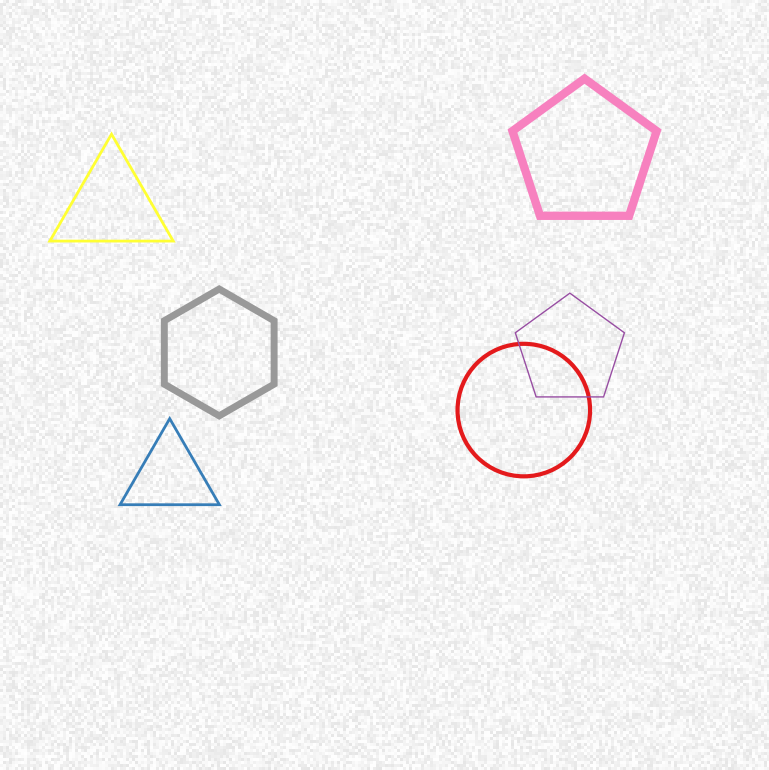[{"shape": "circle", "thickness": 1.5, "radius": 0.43, "center": [0.68, 0.467]}, {"shape": "triangle", "thickness": 1, "radius": 0.37, "center": [0.22, 0.382]}, {"shape": "pentagon", "thickness": 0.5, "radius": 0.37, "center": [0.74, 0.545]}, {"shape": "triangle", "thickness": 1, "radius": 0.46, "center": [0.145, 0.733]}, {"shape": "pentagon", "thickness": 3, "radius": 0.49, "center": [0.759, 0.799]}, {"shape": "hexagon", "thickness": 2.5, "radius": 0.41, "center": [0.285, 0.542]}]